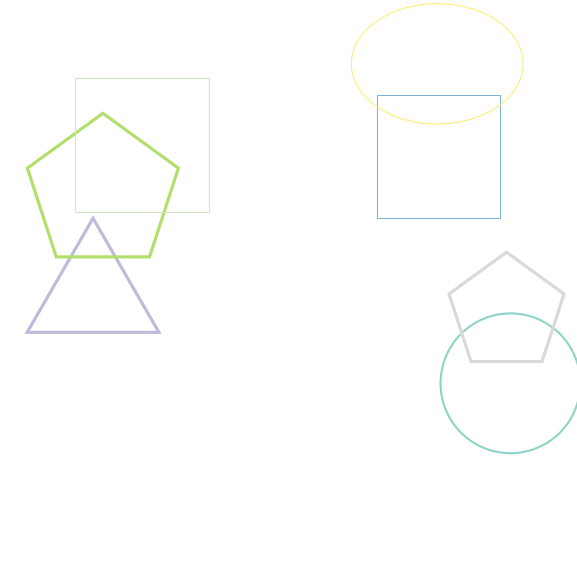[{"shape": "circle", "thickness": 1, "radius": 0.61, "center": [0.884, 0.335]}, {"shape": "triangle", "thickness": 1.5, "radius": 0.66, "center": [0.161, 0.49]}, {"shape": "square", "thickness": 0.5, "radius": 0.53, "center": [0.759, 0.728]}, {"shape": "pentagon", "thickness": 1.5, "radius": 0.69, "center": [0.178, 0.666]}, {"shape": "pentagon", "thickness": 1.5, "radius": 0.52, "center": [0.877, 0.458]}, {"shape": "square", "thickness": 0.5, "radius": 0.58, "center": [0.246, 0.748]}, {"shape": "oval", "thickness": 0.5, "radius": 0.74, "center": [0.757, 0.889]}]